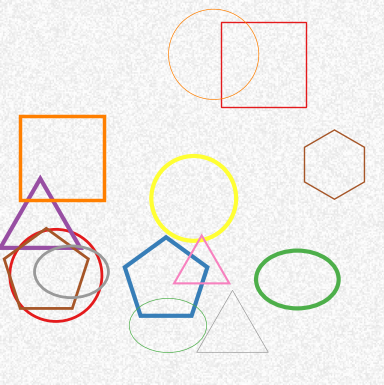[{"shape": "circle", "thickness": 2, "radius": 0.6, "center": [0.145, 0.285]}, {"shape": "square", "thickness": 1, "radius": 0.55, "center": [0.685, 0.833]}, {"shape": "pentagon", "thickness": 3, "radius": 0.56, "center": [0.431, 0.271]}, {"shape": "oval", "thickness": 3, "radius": 0.54, "center": [0.772, 0.274]}, {"shape": "oval", "thickness": 0.5, "radius": 0.5, "center": [0.436, 0.155]}, {"shape": "triangle", "thickness": 3, "radius": 0.6, "center": [0.105, 0.416]}, {"shape": "square", "thickness": 2.5, "radius": 0.54, "center": [0.161, 0.59]}, {"shape": "circle", "thickness": 0.5, "radius": 0.59, "center": [0.555, 0.859]}, {"shape": "circle", "thickness": 3, "radius": 0.55, "center": [0.503, 0.485]}, {"shape": "pentagon", "thickness": 2, "radius": 0.57, "center": [0.12, 0.292]}, {"shape": "hexagon", "thickness": 1, "radius": 0.45, "center": [0.869, 0.572]}, {"shape": "triangle", "thickness": 1.5, "radius": 0.41, "center": [0.524, 0.305]}, {"shape": "triangle", "thickness": 0.5, "radius": 0.54, "center": [0.604, 0.139]}, {"shape": "oval", "thickness": 2, "radius": 0.48, "center": [0.186, 0.294]}]